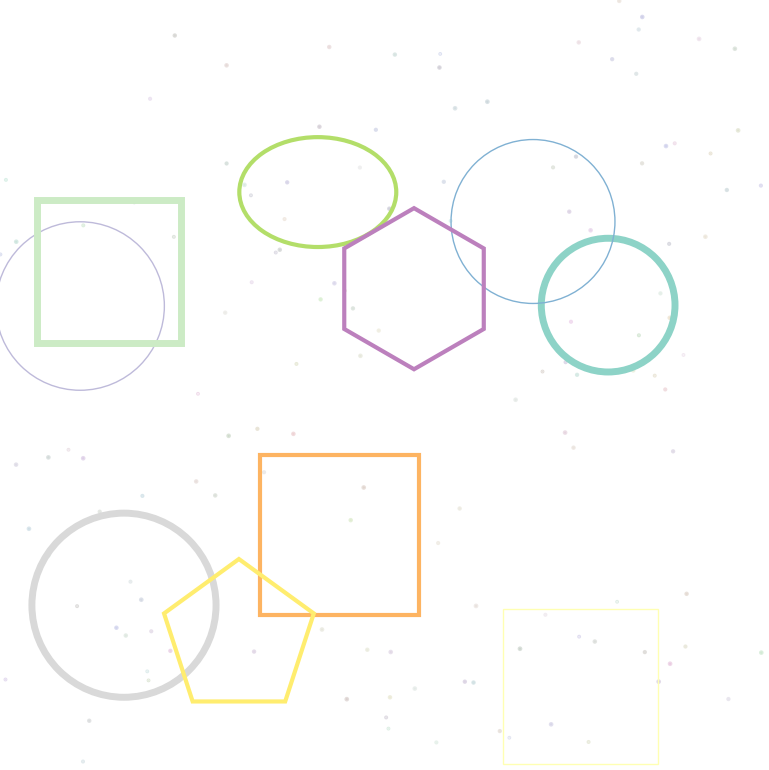[{"shape": "circle", "thickness": 2.5, "radius": 0.43, "center": [0.79, 0.604]}, {"shape": "square", "thickness": 0.5, "radius": 0.5, "center": [0.754, 0.109]}, {"shape": "circle", "thickness": 0.5, "radius": 0.55, "center": [0.104, 0.603]}, {"shape": "circle", "thickness": 0.5, "radius": 0.53, "center": [0.692, 0.712]}, {"shape": "square", "thickness": 1.5, "radius": 0.52, "center": [0.44, 0.305]}, {"shape": "oval", "thickness": 1.5, "radius": 0.51, "center": [0.413, 0.751]}, {"shape": "circle", "thickness": 2.5, "radius": 0.6, "center": [0.161, 0.214]}, {"shape": "hexagon", "thickness": 1.5, "radius": 0.52, "center": [0.538, 0.625]}, {"shape": "square", "thickness": 2.5, "radius": 0.47, "center": [0.141, 0.648]}, {"shape": "pentagon", "thickness": 1.5, "radius": 0.51, "center": [0.31, 0.172]}]